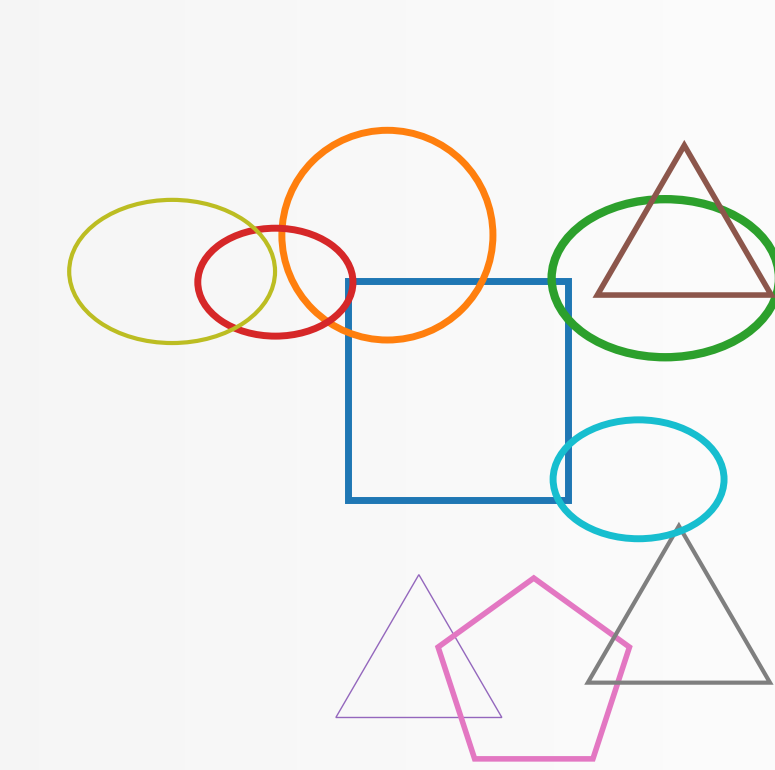[{"shape": "square", "thickness": 2.5, "radius": 0.71, "center": [0.591, 0.492]}, {"shape": "circle", "thickness": 2.5, "radius": 0.68, "center": [0.5, 0.695]}, {"shape": "oval", "thickness": 3, "radius": 0.73, "center": [0.858, 0.639]}, {"shape": "oval", "thickness": 2.5, "radius": 0.5, "center": [0.355, 0.634]}, {"shape": "triangle", "thickness": 0.5, "radius": 0.62, "center": [0.54, 0.13]}, {"shape": "triangle", "thickness": 2, "radius": 0.65, "center": [0.883, 0.682]}, {"shape": "pentagon", "thickness": 2, "radius": 0.65, "center": [0.689, 0.119]}, {"shape": "triangle", "thickness": 1.5, "radius": 0.68, "center": [0.876, 0.181]}, {"shape": "oval", "thickness": 1.5, "radius": 0.66, "center": [0.222, 0.647]}, {"shape": "oval", "thickness": 2.5, "radius": 0.55, "center": [0.824, 0.378]}]